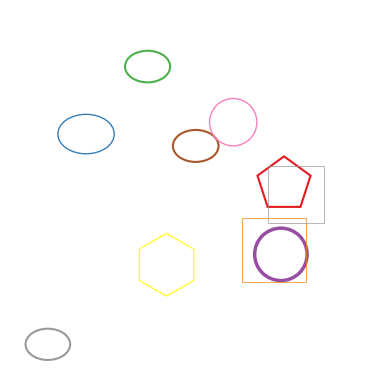[{"shape": "pentagon", "thickness": 1.5, "radius": 0.36, "center": [0.738, 0.521]}, {"shape": "oval", "thickness": 1, "radius": 0.37, "center": [0.223, 0.652]}, {"shape": "oval", "thickness": 1.5, "radius": 0.29, "center": [0.383, 0.827]}, {"shape": "circle", "thickness": 2.5, "radius": 0.34, "center": [0.73, 0.339]}, {"shape": "square", "thickness": 0.5, "radius": 0.41, "center": [0.711, 0.351]}, {"shape": "hexagon", "thickness": 1, "radius": 0.41, "center": [0.433, 0.312]}, {"shape": "oval", "thickness": 1.5, "radius": 0.3, "center": [0.508, 0.621]}, {"shape": "circle", "thickness": 1, "radius": 0.31, "center": [0.606, 0.683]}, {"shape": "square", "thickness": 0.5, "radius": 0.37, "center": [0.769, 0.495]}, {"shape": "oval", "thickness": 1.5, "radius": 0.29, "center": [0.124, 0.106]}]